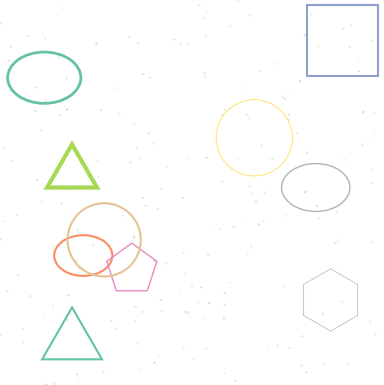[{"shape": "oval", "thickness": 2, "radius": 0.48, "center": [0.115, 0.798]}, {"shape": "triangle", "thickness": 1.5, "radius": 0.45, "center": [0.187, 0.112]}, {"shape": "oval", "thickness": 1.5, "radius": 0.38, "center": [0.216, 0.336]}, {"shape": "square", "thickness": 1.5, "radius": 0.46, "center": [0.89, 0.896]}, {"shape": "pentagon", "thickness": 1, "radius": 0.34, "center": [0.342, 0.3]}, {"shape": "triangle", "thickness": 3, "radius": 0.37, "center": [0.187, 0.55]}, {"shape": "circle", "thickness": 0.5, "radius": 0.5, "center": [0.66, 0.642]}, {"shape": "circle", "thickness": 1.5, "radius": 0.48, "center": [0.271, 0.377]}, {"shape": "hexagon", "thickness": 0.5, "radius": 0.4, "center": [0.859, 0.221]}, {"shape": "oval", "thickness": 1, "radius": 0.44, "center": [0.82, 0.513]}]